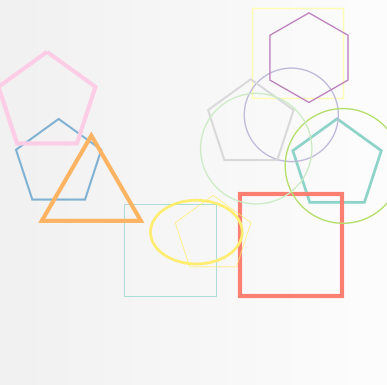[{"shape": "pentagon", "thickness": 2, "radius": 0.6, "center": [0.87, 0.572]}, {"shape": "square", "thickness": 0.5, "radius": 0.59, "center": [0.438, 0.35]}, {"shape": "square", "thickness": 1, "radius": 0.58, "center": [0.768, 0.862]}, {"shape": "circle", "thickness": 1, "radius": 0.61, "center": [0.752, 0.702]}, {"shape": "square", "thickness": 3, "radius": 0.66, "center": [0.75, 0.363]}, {"shape": "pentagon", "thickness": 1.5, "radius": 0.58, "center": [0.151, 0.575]}, {"shape": "triangle", "thickness": 3, "radius": 0.74, "center": [0.236, 0.5]}, {"shape": "circle", "thickness": 1, "radius": 0.75, "center": [0.885, 0.569]}, {"shape": "pentagon", "thickness": 3, "radius": 0.66, "center": [0.121, 0.734]}, {"shape": "pentagon", "thickness": 1.5, "radius": 0.58, "center": [0.647, 0.678]}, {"shape": "hexagon", "thickness": 1, "radius": 0.58, "center": [0.797, 0.85]}, {"shape": "circle", "thickness": 1, "radius": 0.72, "center": [0.661, 0.614]}, {"shape": "oval", "thickness": 2, "radius": 0.59, "center": [0.507, 0.397]}, {"shape": "pentagon", "thickness": 0.5, "radius": 0.51, "center": [0.55, 0.39]}]